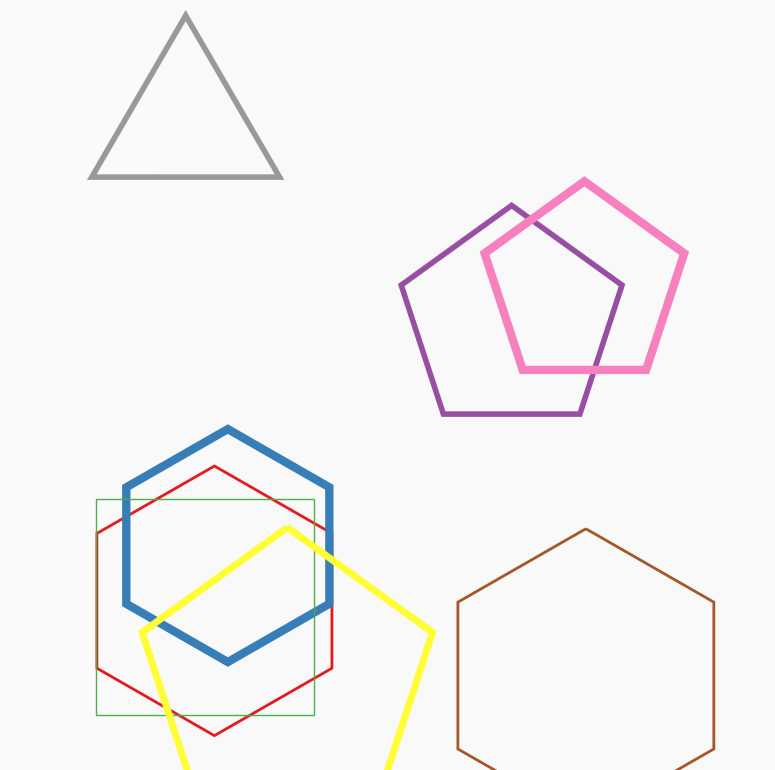[{"shape": "hexagon", "thickness": 1, "radius": 0.88, "center": [0.277, 0.22]}, {"shape": "hexagon", "thickness": 3, "radius": 0.76, "center": [0.294, 0.291]}, {"shape": "square", "thickness": 0.5, "radius": 0.7, "center": [0.265, 0.211]}, {"shape": "pentagon", "thickness": 2, "radius": 0.75, "center": [0.66, 0.583]}, {"shape": "pentagon", "thickness": 2.5, "radius": 0.99, "center": [0.371, 0.118]}, {"shape": "hexagon", "thickness": 1, "radius": 0.95, "center": [0.756, 0.123]}, {"shape": "pentagon", "thickness": 3, "radius": 0.68, "center": [0.754, 0.629]}, {"shape": "triangle", "thickness": 2, "radius": 0.7, "center": [0.24, 0.84]}]